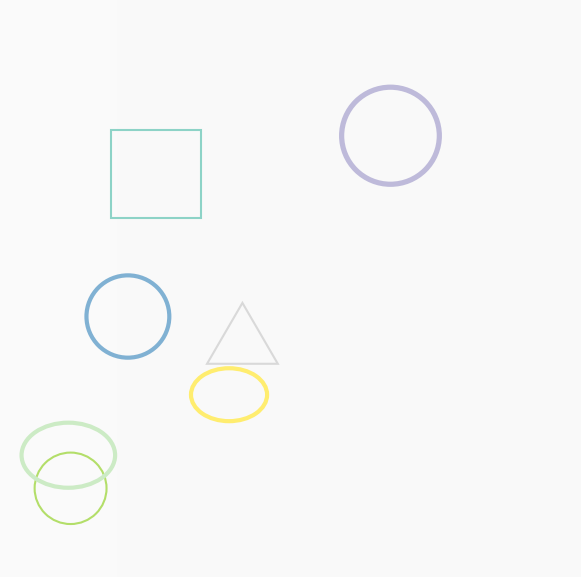[{"shape": "square", "thickness": 1, "radius": 0.38, "center": [0.268, 0.698]}, {"shape": "circle", "thickness": 2.5, "radius": 0.42, "center": [0.672, 0.764]}, {"shape": "circle", "thickness": 2, "radius": 0.36, "center": [0.22, 0.451]}, {"shape": "circle", "thickness": 1, "radius": 0.31, "center": [0.121, 0.154]}, {"shape": "triangle", "thickness": 1, "radius": 0.35, "center": [0.417, 0.404]}, {"shape": "oval", "thickness": 2, "radius": 0.4, "center": [0.118, 0.211]}, {"shape": "oval", "thickness": 2, "radius": 0.33, "center": [0.394, 0.316]}]